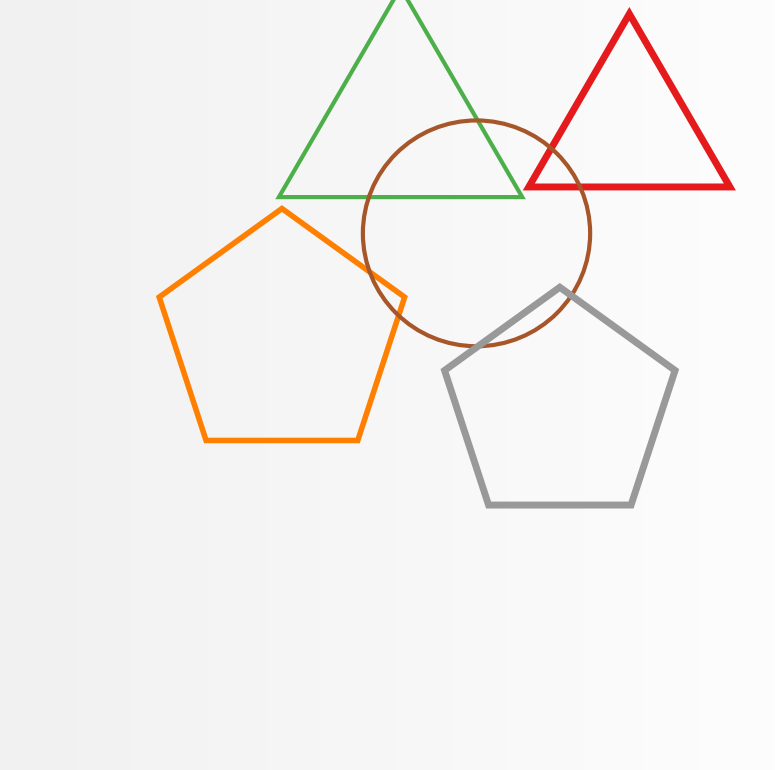[{"shape": "triangle", "thickness": 2.5, "radius": 0.75, "center": [0.812, 0.832]}, {"shape": "triangle", "thickness": 1.5, "radius": 0.91, "center": [0.517, 0.835]}, {"shape": "pentagon", "thickness": 2, "radius": 0.83, "center": [0.364, 0.563]}, {"shape": "circle", "thickness": 1.5, "radius": 0.73, "center": [0.615, 0.697]}, {"shape": "pentagon", "thickness": 2.5, "radius": 0.78, "center": [0.722, 0.471]}]